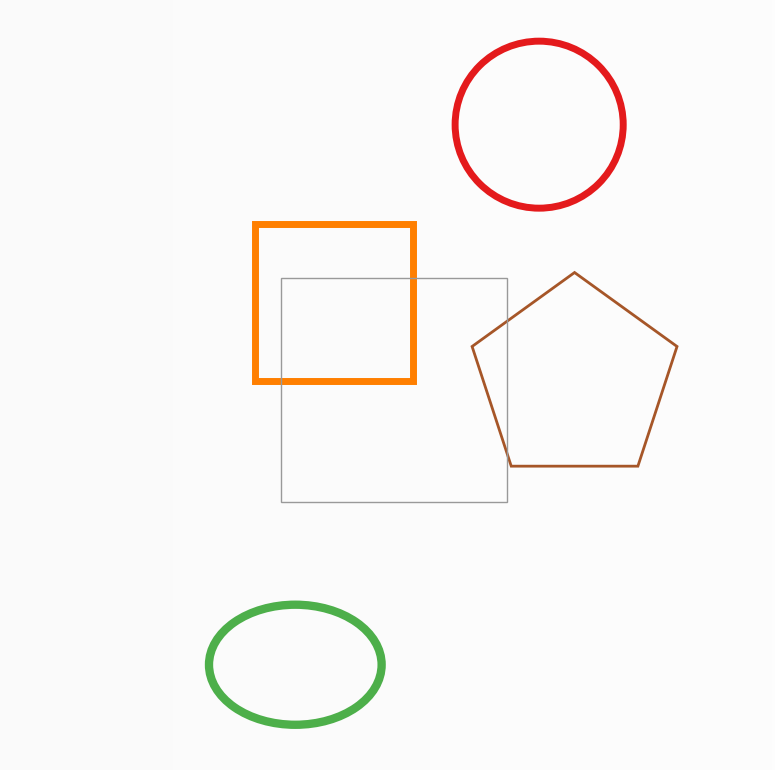[{"shape": "circle", "thickness": 2.5, "radius": 0.54, "center": [0.696, 0.838]}, {"shape": "oval", "thickness": 3, "radius": 0.56, "center": [0.381, 0.137]}, {"shape": "square", "thickness": 2.5, "radius": 0.51, "center": [0.431, 0.607]}, {"shape": "pentagon", "thickness": 1, "radius": 0.7, "center": [0.741, 0.507]}, {"shape": "square", "thickness": 0.5, "radius": 0.73, "center": [0.508, 0.494]}]